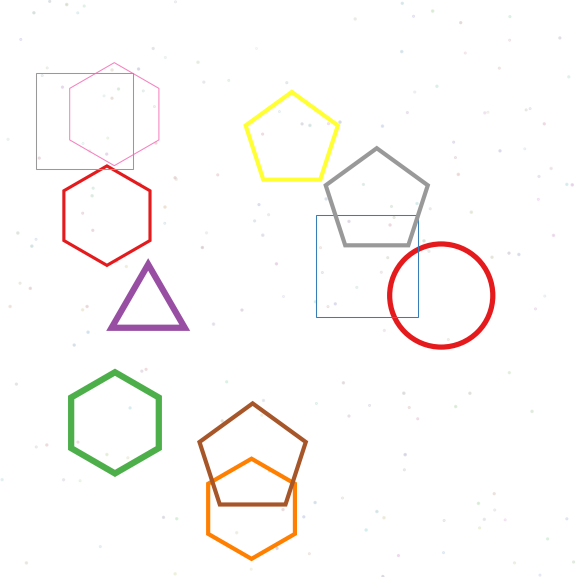[{"shape": "hexagon", "thickness": 1.5, "radius": 0.43, "center": [0.185, 0.626]}, {"shape": "circle", "thickness": 2.5, "radius": 0.45, "center": [0.764, 0.487]}, {"shape": "square", "thickness": 0.5, "radius": 0.44, "center": [0.636, 0.538]}, {"shape": "hexagon", "thickness": 3, "radius": 0.44, "center": [0.199, 0.267]}, {"shape": "triangle", "thickness": 3, "radius": 0.37, "center": [0.257, 0.468]}, {"shape": "hexagon", "thickness": 2, "radius": 0.43, "center": [0.436, 0.118]}, {"shape": "pentagon", "thickness": 2, "radius": 0.42, "center": [0.505, 0.756]}, {"shape": "pentagon", "thickness": 2, "radius": 0.48, "center": [0.437, 0.204]}, {"shape": "hexagon", "thickness": 0.5, "radius": 0.45, "center": [0.198, 0.801]}, {"shape": "pentagon", "thickness": 2, "radius": 0.46, "center": [0.652, 0.65]}, {"shape": "square", "thickness": 0.5, "radius": 0.42, "center": [0.146, 0.79]}]